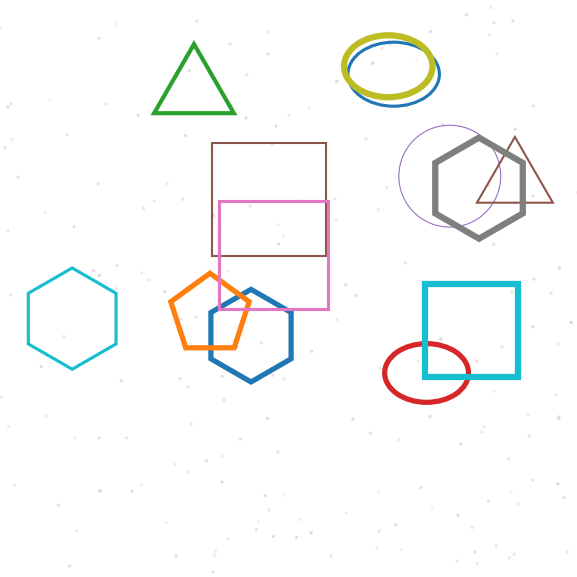[{"shape": "hexagon", "thickness": 2.5, "radius": 0.4, "center": [0.435, 0.418]}, {"shape": "oval", "thickness": 1.5, "radius": 0.4, "center": [0.682, 0.871]}, {"shape": "pentagon", "thickness": 2.5, "radius": 0.36, "center": [0.364, 0.455]}, {"shape": "triangle", "thickness": 2, "radius": 0.4, "center": [0.336, 0.843]}, {"shape": "oval", "thickness": 2.5, "radius": 0.36, "center": [0.739, 0.353]}, {"shape": "circle", "thickness": 0.5, "radius": 0.44, "center": [0.779, 0.694]}, {"shape": "square", "thickness": 1, "radius": 0.49, "center": [0.465, 0.654]}, {"shape": "triangle", "thickness": 1, "radius": 0.38, "center": [0.892, 0.686]}, {"shape": "square", "thickness": 1.5, "radius": 0.47, "center": [0.473, 0.558]}, {"shape": "hexagon", "thickness": 3, "radius": 0.44, "center": [0.829, 0.673]}, {"shape": "oval", "thickness": 3, "radius": 0.38, "center": [0.672, 0.884]}, {"shape": "square", "thickness": 3, "radius": 0.4, "center": [0.816, 0.427]}, {"shape": "hexagon", "thickness": 1.5, "radius": 0.44, "center": [0.125, 0.447]}]